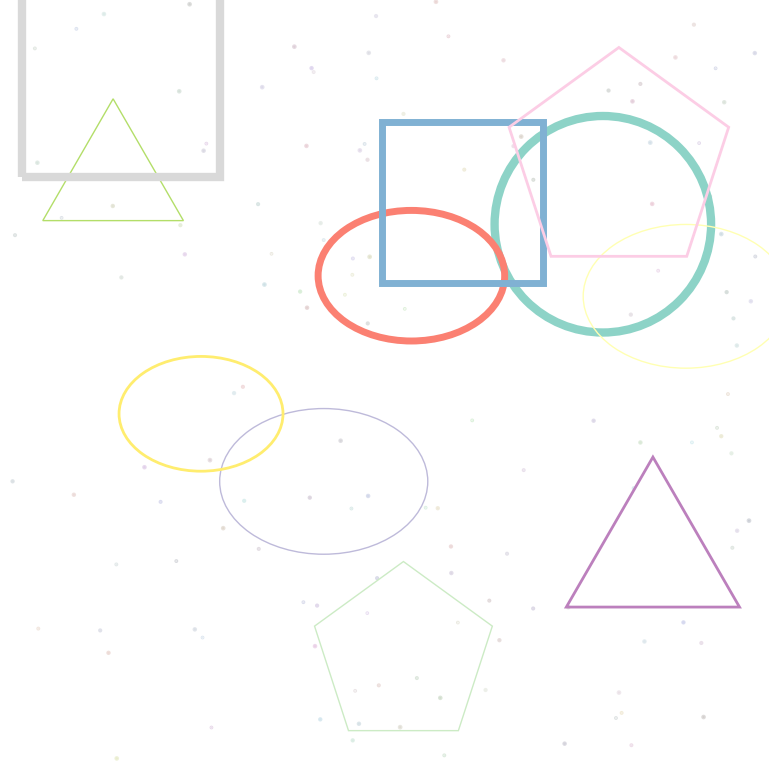[{"shape": "circle", "thickness": 3, "radius": 0.7, "center": [0.783, 0.709]}, {"shape": "oval", "thickness": 0.5, "radius": 0.67, "center": [0.891, 0.615]}, {"shape": "oval", "thickness": 0.5, "radius": 0.68, "center": [0.42, 0.375]}, {"shape": "oval", "thickness": 2.5, "radius": 0.61, "center": [0.534, 0.642]}, {"shape": "square", "thickness": 2.5, "radius": 0.52, "center": [0.601, 0.737]}, {"shape": "triangle", "thickness": 0.5, "radius": 0.53, "center": [0.147, 0.766]}, {"shape": "pentagon", "thickness": 1, "radius": 0.75, "center": [0.804, 0.788]}, {"shape": "square", "thickness": 3, "radius": 0.64, "center": [0.157, 0.898]}, {"shape": "triangle", "thickness": 1, "radius": 0.65, "center": [0.848, 0.277]}, {"shape": "pentagon", "thickness": 0.5, "radius": 0.61, "center": [0.524, 0.149]}, {"shape": "oval", "thickness": 1, "radius": 0.53, "center": [0.261, 0.463]}]